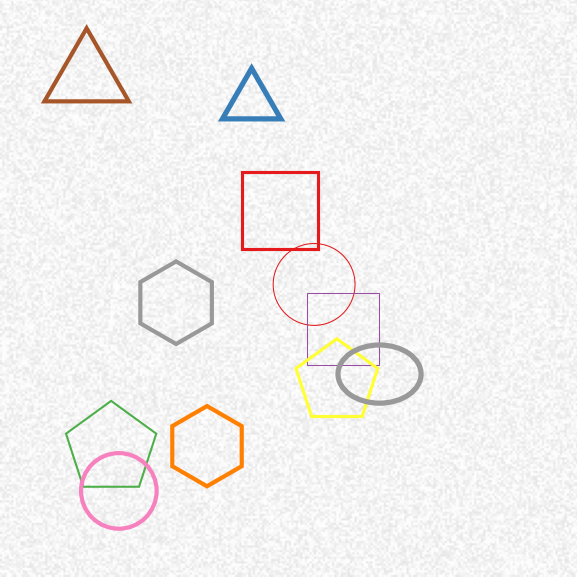[{"shape": "circle", "thickness": 0.5, "radius": 0.35, "center": [0.544, 0.507]}, {"shape": "square", "thickness": 1.5, "radius": 0.33, "center": [0.485, 0.635]}, {"shape": "triangle", "thickness": 2.5, "radius": 0.29, "center": [0.436, 0.822]}, {"shape": "pentagon", "thickness": 1, "radius": 0.41, "center": [0.192, 0.223]}, {"shape": "square", "thickness": 0.5, "radius": 0.31, "center": [0.594, 0.429]}, {"shape": "hexagon", "thickness": 2, "radius": 0.35, "center": [0.358, 0.227]}, {"shape": "pentagon", "thickness": 1.5, "radius": 0.37, "center": [0.583, 0.338]}, {"shape": "triangle", "thickness": 2, "radius": 0.42, "center": [0.15, 0.866]}, {"shape": "circle", "thickness": 2, "radius": 0.33, "center": [0.206, 0.149]}, {"shape": "hexagon", "thickness": 2, "radius": 0.36, "center": [0.305, 0.475]}, {"shape": "oval", "thickness": 2.5, "radius": 0.36, "center": [0.657, 0.351]}]